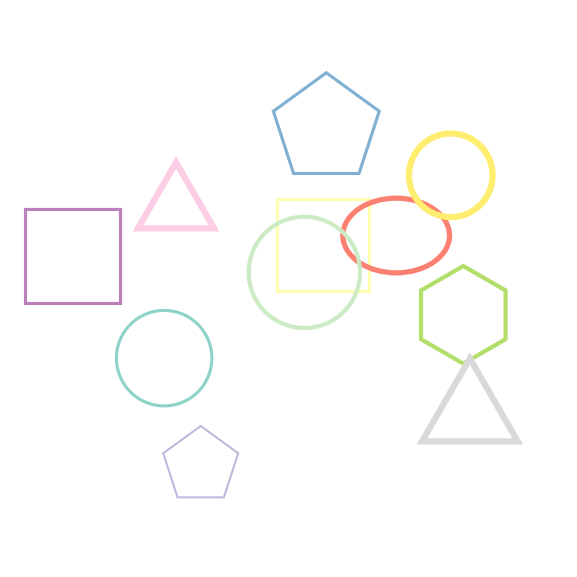[{"shape": "circle", "thickness": 1.5, "radius": 0.41, "center": [0.284, 0.379]}, {"shape": "square", "thickness": 1.5, "radius": 0.4, "center": [0.559, 0.575]}, {"shape": "pentagon", "thickness": 1, "radius": 0.34, "center": [0.348, 0.193]}, {"shape": "oval", "thickness": 2.5, "radius": 0.46, "center": [0.686, 0.591]}, {"shape": "pentagon", "thickness": 1.5, "radius": 0.48, "center": [0.565, 0.777]}, {"shape": "hexagon", "thickness": 2, "radius": 0.42, "center": [0.802, 0.454]}, {"shape": "triangle", "thickness": 3, "radius": 0.38, "center": [0.305, 0.642]}, {"shape": "triangle", "thickness": 3, "radius": 0.48, "center": [0.814, 0.283]}, {"shape": "square", "thickness": 1.5, "radius": 0.41, "center": [0.126, 0.556]}, {"shape": "circle", "thickness": 2, "radius": 0.48, "center": [0.527, 0.527]}, {"shape": "circle", "thickness": 3, "radius": 0.36, "center": [0.781, 0.696]}]